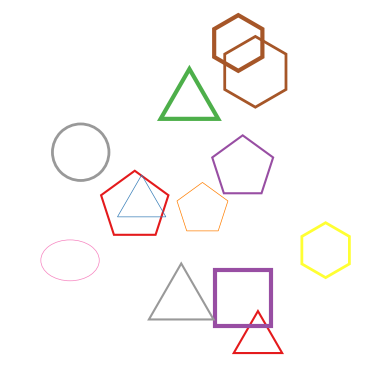[{"shape": "triangle", "thickness": 1.5, "radius": 0.36, "center": [0.67, 0.119]}, {"shape": "pentagon", "thickness": 1.5, "radius": 0.46, "center": [0.35, 0.465]}, {"shape": "triangle", "thickness": 0.5, "radius": 0.36, "center": [0.368, 0.473]}, {"shape": "triangle", "thickness": 3, "radius": 0.43, "center": [0.492, 0.734]}, {"shape": "pentagon", "thickness": 1.5, "radius": 0.42, "center": [0.63, 0.565]}, {"shape": "square", "thickness": 3, "radius": 0.37, "center": [0.631, 0.226]}, {"shape": "pentagon", "thickness": 0.5, "radius": 0.35, "center": [0.526, 0.457]}, {"shape": "hexagon", "thickness": 2, "radius": 0.36, "center": [0.846, 0.35]}, {"shape": "hexagon", "thickness": 3, "radius": 0.36, "center": [0.619, 0.888]}, {"shape": "hexagon", "thickness": 2, "radius": 0.46, "center": [0.663, 0.813]}, {"shape": "oval", "thickness": 0.5, "radius": 0.38, "center": [0.182, 0.324]}, {"shape": "circle", "thickness": 2, "radius": 0.37, "center": [0.21, 0.605]}, {"shape": "triangle", "thickness": 1.5, "radius": 0.48, "center": [0.471, 0.219]}]